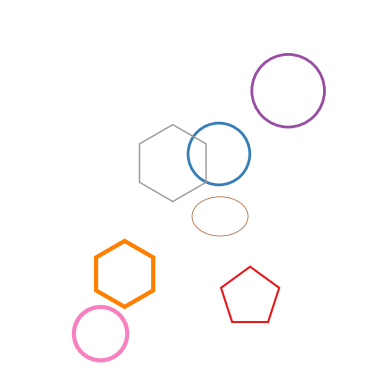[{"shape": "pentagon", "thickness": 1.5, "radius": 0.4, "center": [0.65, 0.228]}, {"shape": "circle", "thickness": 2, "radius": 0.4, "center": [0.569, 0.6]}, {"shape": "circle", "thickness": 2, "radius": 0.47, "center": [0.748, 0.764]}, {"shape": "hexagon", "thickness": 3, "radius": 0.43, "center": [0.324, 0.289]}, {"shape": "oval", "thickness": 0.5, "radius": 0.36, "center": [0.572, 0.438]}, {"shape": "circle", "thickness": 3, "radius": 0.35, "center": [0.261, 0.133]}, {"shape": "hexagon", "thickness": 1, "radius": 0.5, "center": [0.449, 0.576]}]